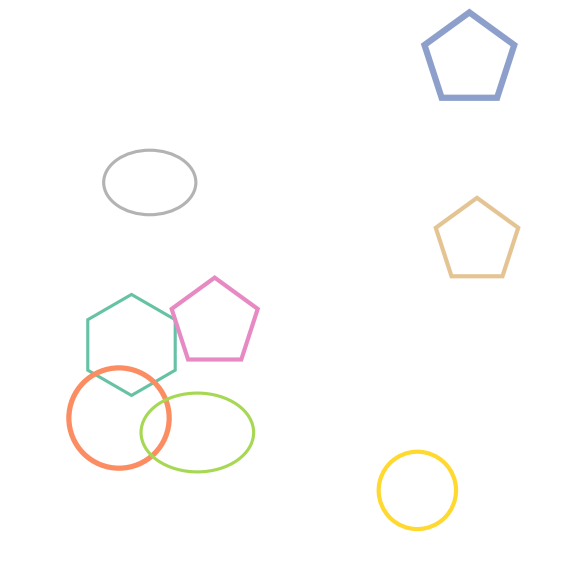[{"shape": "hexagon", "thickness": 1.5, "radius": 0.44, "center": [0.228, 0.402]}, {"shape": "circle", "thickness": 2.5, "radius": 0.43, "center": [0.206, 0.275]}, {"shape": "pentagon", "thickness": 3, "radius": 0.41, "center": [0.813, 0.896]}, {"shape": "pentagon", "thickness": 2, "radius": 0.39, "center": [0.372, 0.44]}, {"shape": "oval", "thickness": 1.5, "radius": 0.49, "center": [0.342, 0.25]}, {"shape": "circle", "thickness": 2, "radius": 0.33, "center": [0.723, 0.15]}, {"shape": "pentagon", "thickness": 2, "radius": 0.38, "center": [0.826, 0.581]}, {"shape": "oval", "thickness": 1.5, "radius": 0.4, "center": [0.259, 0.683]}]